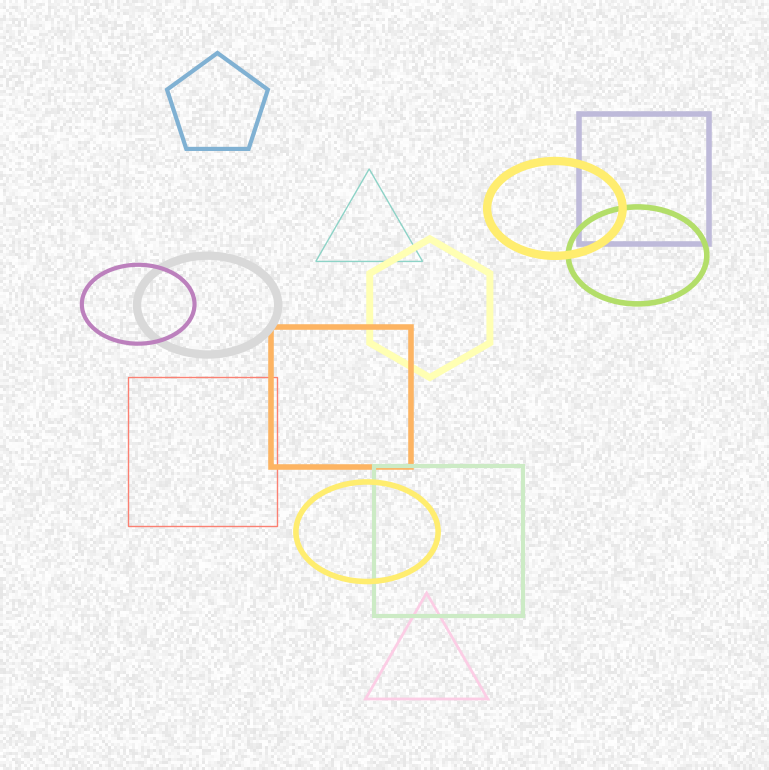[{"shape": "triangle", "thickness": 0.5, "radius": 0.4, "center": [0.479, 0.701]}, {"shape": "hexagon", "thickness": 2.5, "radius": 0.45, "center": [0.558, 0.6]}, {"shape": "square", "thickness": 2, "radius": 0.42, "center": [0.836, 0.768]}, {"shape": "square", "thickness": 0.5, "radius": 0.48, "center": [0.263, 0.414]}, {"shape": "pentagon", "thickness": 1.5, "radius": 0.34, "center": [0.282, 0.862]}, {"shape": "square", "thickness": 2, "radius": 0.45, "center": [0.443, 0.485]}, {"shape": "oval", "thickness": 2, "radius": 0.45, "center": [0.828, 0.668]}, {"shape": "triangle", "thickness": 1, "radius": 0.46, "center": [0.554, 0.138]}, {"shape": "oval", "thickness": 3, "radius": 0.46, "center": [0.27, 0.604]}, {"shape": "oval", "thickness": 1.5, "radius": 0.37, "center": [0.179, 0.605]}, {"shape": "square", "thickness": 1.5, "radius": 0.49, "center": [0.582, 0.297]}, {"shape": "oval", "thickness": 2, "radius": 0.46, "center": [0.477, 0.309]}, {"shape": "oval", "thickness": 3, "radius": 0.44, "center": [0.721, 0.729]}]